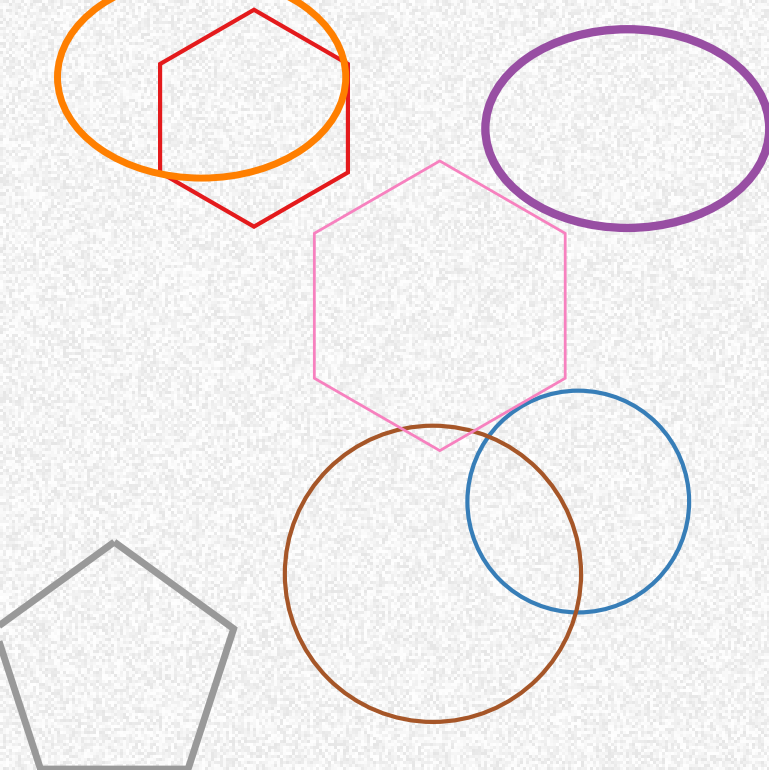[{"shape": "hexagon", "thickness": 1.5, "radius": 0.7, "center": [0.33, 0.846]}, {"shape": "circle", "thickness": 1.5, "radius": 0.72, "center": [0.751, 0.349]}, {"shape": "oval", "thickness": 3, "radius": 0.92, "center": [0.815, 0.833]}, {"shape": "oval", "thickness": 2.5, "radius": 0.94, "center": [0.262, 0.9]}, {"shape": "circle", "thickness": 1.5, "radius": 0.96, "center": [0.562, 0.255]}, {"shape": "hexagon", "thickness": 1, "radius": 0.94, "center": [0.571, 0.603]}, {"shape": "pentagon", "thickness": 2.5, "radius": 0.82, "center": [0.148, 0.133]}]